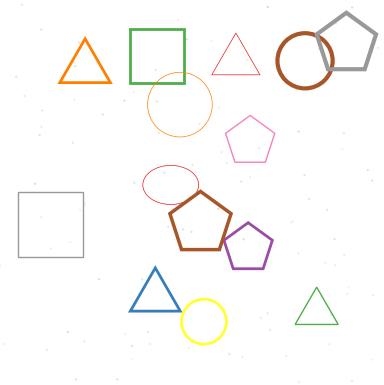[{"shape": "triangle", "thickness": 0.5, "radius": 0.36, "center": [0.613, 0.842]}, {"shape": "oval", "thickness": 0.5, "radius": 0.36, "center": [0.444, 0.52]}, {"shape": "triangle", "thickness": 2, "radius": 0.37, "center": [0.403, 0.229]}, {"shape": "square", "thickness": 2, "radius": 0.35, "center": [0.407, 0.854]}, {"shape": "triangle", "thickness": 1, "radius": 0.32, "center": [0.823, 0.19]}, {"shape": "pentagon", "thickness": 2, "radius": 0.33, "center": [0.645, 0.355]}, {"shape": "circle", "thickness": 0.5, "radius": 0.42, "center": [0.467, 0.728]}, {"shape": "triangle", "thickness": 2, "radius": 0.38, "center": [0.221, 0.823]}, {"shape": "circle", "thickness": 2, "radius": 0.29, "center": [0.53, 0.165]}, {"shape": "circle", "thickness": 3, "radius": 0.36, "center": [0.792, 0.842]}, {"shape": "pentagon", "thickness": 2.5, "radius": 0.42, "center": [0.521, 0.419]}, {"shape": "pentagon", "thickness": 1, "radius": 0.34, "center": [0.65, 0.633]}, {"shape": "pentagon", "thickness": 3, "radius": 0.41, "center": [0.9, 0.886]}, {"shape": "square", "thickness": 1, "radius": 0.42, "center": [0.132, 0.417]}]